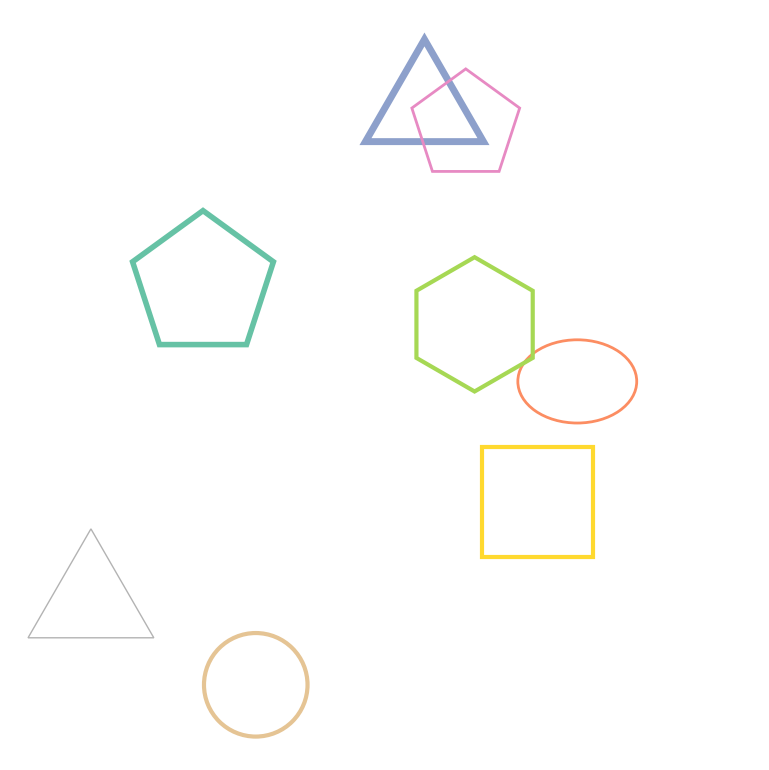[{"shape": "pentagon", "thickness": 2, "radius": 0.48, "center": [0.264, 0.63]}, {"shape": "oval", "thickness": 1, "radius": 0.39, "center": [0.75, 0.505]}, {"shape": "triangle", "thickness": 2.5, "radius": 0.44, "center": [0.551, 0.86]}, {"shape": "pentagon", "thickness": 1, "radius": 0.37, "center": [0.605, 0.837]}, {"shape": "hexagon", "thickness": 1.5, "radius": 0.44, "center": [0.616, 0.579]}, {"shape": "square", "thickness": 1.5, "radius": 0.36, "center": [0.698, 0.348]}, {"shape": "circle", "thickness": 1.5, "radius": 0.34, "center": [0.332, 0.111]}, {"shape": "triangle", "thickness": 0.5, "radius": 0.47, "center": [0.118, 0.219]}]